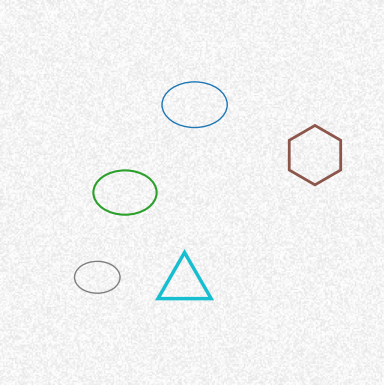[{"shape": "oval", "thickness": 1, "radius": 0.42, "center": [0.506, 0.728]}, {"shape": "oval", "thickness": 1.5, "radius": 0.41, "center": [0.325, 0.5]}, {"shape": "hexagon", "thickness": 2, "radius": 0.39, "center": [0.818, 0.597]}, {"shape": "oval", "thickness": 1, "radius": 0.3, "center": [0.253, 0.28]}, {"shape": "triangle", "thickness": 2.5, "radius": 0.4, "center": [0.479, 0.264]}]